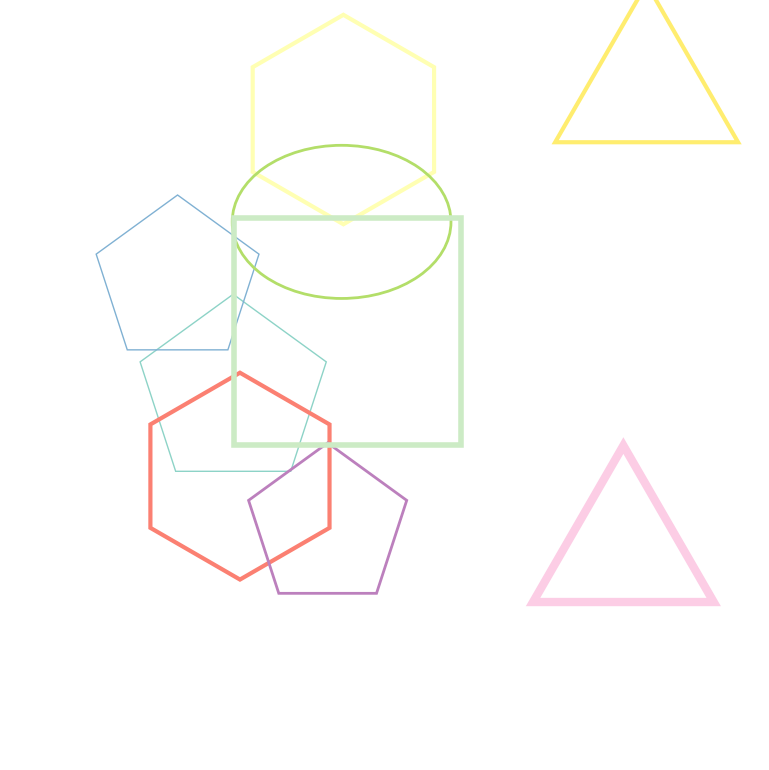[{"shape": "pentagon", "thickness": 0.5, "radius": 0.64, "center": [0.303, 0.491]}, {"shape": "hexagon", "thickness": 1.5, "radius": 0.68, "center": [0.446, 0.845]}, {"shape": "hexagon", "thickness": 1.5, "radius": 0.67, "center": [0.312, 0.382]}, {"shape": "pentagon", "thickness": 0.5, "radius": 0.56, "center": [0.231, 0.636]}, {"shape": "oval", "thickness": 1, "radius": 0.71, "center": [0.444, 0.712]}, {"shape": "triangle", "thickness": 3, "radius": 0.68, "center": [0.81, 0.286]}, {"shape": "pentagon", "thickness": 1, "radius": 0.54, "center": [0.426, 0.317]}, {"shape": "square", "thickness": 2, "radius": 0.74, "center": [0.451, 0.57]}, {"shape": "triangle", "thickness": 1.5, "radius": 0.69, "center": [0.84, 0.884]}]